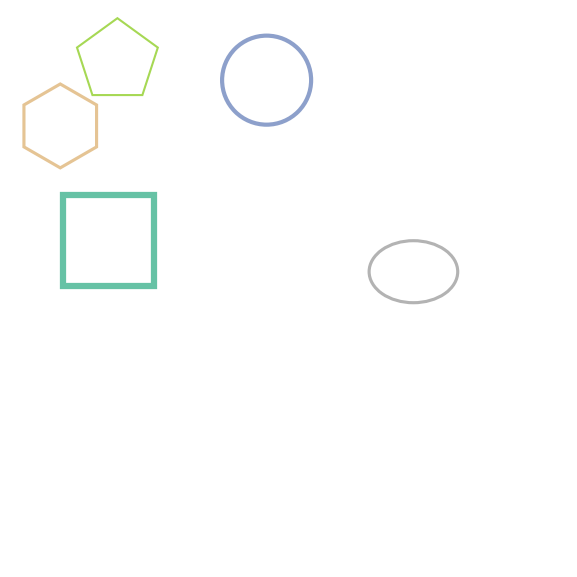[{"shape": "square", "thickness": 3, "radius": 0.4, "center": [0.188, 0.583]}, {"shape": "circle", "thickness": 2, "radius": 0.39, "center": [0.462, 0.86]}, {"shape": "pentagon", "thickness": 1, "radius": 0.37, "center": [0.203, 0.894]}, {"shape": "hexagon", "thickness": 1.5, "radius": 0.36, "center": [0.104, 0.781]}, {"shape": "oval", "thickness": 1.5, "radius": 0.38, "center": [0.716, 0.529]}]